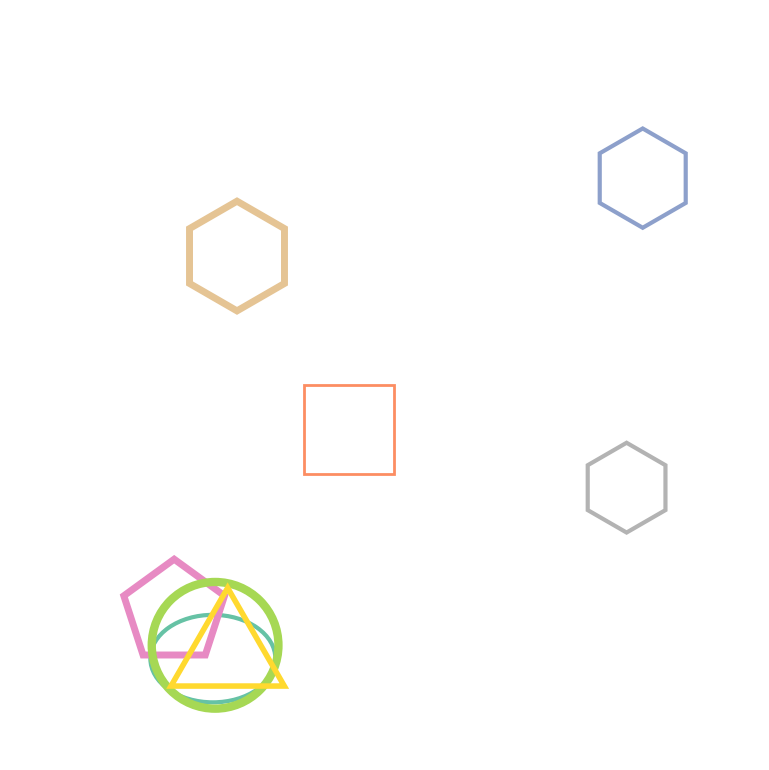[{"shape": "oval", "thickness": 1.5, "radius": 0.41, "center": [0.276, 0.145]}, {"shape": "square", "thickness": 1, "radius": 0.29, "center": [0.453, 0.442]}, {"shape": "hexagon", "thickness": 1.5, "radius": 0.32, "center": [0.835, 0.769]}, {"shape": "pentagon", "thickness": 2.5, "radius": 0.34, "center": [0.226, 0.205]}, {"shape": "circle", "thickness": 3, "radius": 0.41, "center": [0.279, 0.162]}, {"shape": "triangle", "thickness": 2, "radius": 0.42, "center": [0.296, 0.152]}, {"shape": "hexagon", "thickness": 2.5, "radius": 0.36, "center": [0.308, 0.667]}, {"shape": "hexagon", "thickness": 1.5, "radius": 0.29, "center": [0.814, 0.367]}]